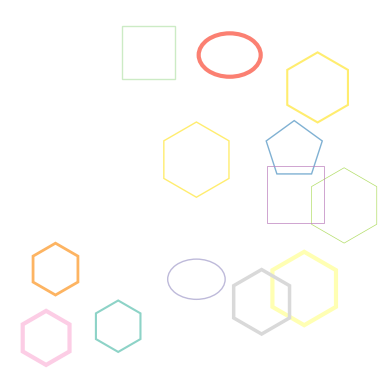[{"shape": "hexagon", "thickness": 1.5, "radius": 0.33, "center": [0.307, 0.153]}, {"shape": "hexagon", "thickness": 3, "radius": 0.48, "center": [0.79, 0.251]}, {"shape": "oval", "thickness": 1, "radius": 0.37, "center": [0.51, 0.275]}, {"shape": "oval", "thickness": 3, "radius": 0.4, "center": [0.597, 0.857]}, {"shape": "pentagon", "thickness": 1, "radius": 0.38, "center": [0.764, 0.61]}, {"shape": "hexagon", "thickness": 2, "radius": 0.34, "center": [0.144, 0.301]}, {"shape": "hexagon", "thickness": 0.5, "radius": 0.49, "center": [0.894, 0.466]}, {"shape": "hexagon", "thickness": 3, "radius": 0.35, "center": [0.12, 0.122]}, {"shape": "hexagon", "thickness": 2.5, "radius": 0.42, "center": [0.679, 0.216]}, {"shape": "square", "thickness": 0.5, "radius": 0.37, "center": [0.768, 0.494]}, {"shape": "square", "thickness": 1, "radius": 0.35, "center": [0.386, 0.863]}, {"shape": "hexagon", "thickness": 1, "radius": 0.49, "center": [0.51, 0.585]}, {"shape": "hexagon", "thickness": 1.5, "radius": 0.46, "center": [0.825, 0.773]}]